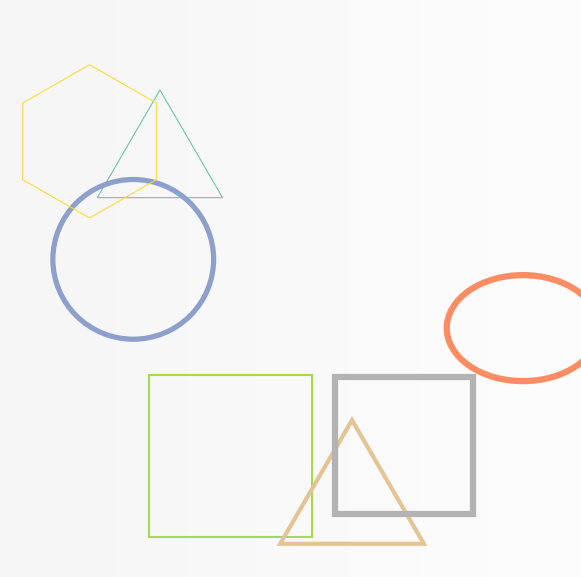[{"shape": "triangle", "thickness": 0.5, "radius": 0.62, "center": [0.275, 0.719]}, {"shape": "oval", "thickness": 3, "radius": 0.66, "center": [0.9, 0.431]}, {"shape": "circle", "thickness": 2.5, "radius": 0.69, "center": [0.229, 0.55]}, {"shape": "square", "thickness": 1, "radius": 0.7, "center": [0.396, 0.209]}, {"shape": "hexagon", "thickness": 0.5, "radius": 0.66, "center": [0.154, 0.754]}, {"shape": "triangle", "thickness": 2, "radius": 0.71, "center": [0.606, 0.129]}, {"shape": "square", "thickness": 3, "radius": 0.59, "center": [0.695, 0.228]}]